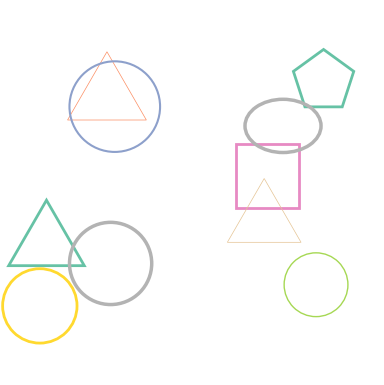[{"shape": "pentagon", "thickness": 2, "radius": 0.41, "center": [0.84, 0.789]}, {"shape": "triangle", "thickness": 2, "radius": 0.57, "center": [0.121, 0.367]}, {"shape": "triangle", "thickness": 0.5, "radius": 0.59, "center": [0.278, 0.747]}, {"shape": "circle", "thickness": 1.5, "radius": 0.59, "center": [0.298, 0.723]}, {"shape": "square", "thickness": 2, "radius": 0.41, "center": [0.695, 0.543]}, {"shape": "circle", "thickness": 1, "radius": 0.41, "center": [0.821, 0.26]}, {"shape": "circle", "thickness": 2, "radius": 0.48, "center": [0.103, 0.205]}, {"shape": "triangle", "thickness": 0.5, "radius": 0.55, "center": [0.686, 0.426]}, {"shape": "oval", "thickness": 2.5, "radius": 0.49, "center": [0.735, 0.673]}, {"shape": "circle", "thickness": 2.5, "radius": 0.53, "center": [0.287, 0.316]}]